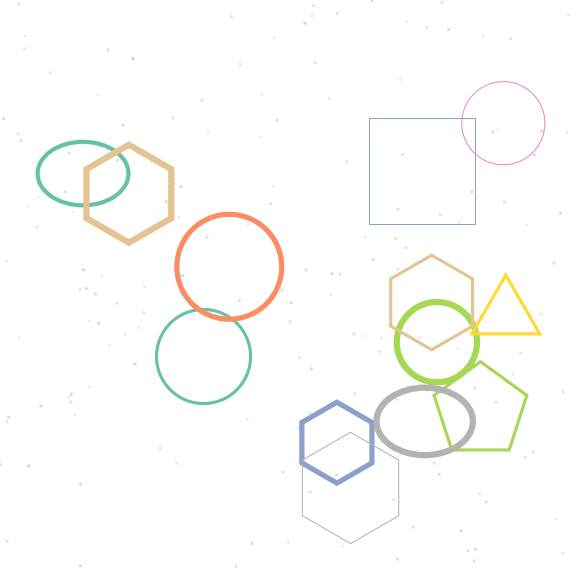[{"shape": "circle", "thickness": 1.5, "radius": 0.41, "center": [0.352, 0.382]}, {"shape": "oval", "thickness": 2, "radius": 0.39, "center": [0.144, 0.699]}, {"shape": "circle", "thickness": 2.5, "radius": 0.45, "center": [0.397, 0.537]}, {"shape": "square", "thickness": 0.5, "radius": 0.46, "center": [0.73, 0.703]}, {"shape": "hexagon", "thickness": 2.5, "radius": 0.35, "center": [0.583, 0.233]}, {"shape": "circle", "thickness": 0.5, "radius": 0.36, "center": [0.872, 0.786]}, {"shape": "pentagon", "thickness": 1.5, "radius": 0.42, "center": [0.832, 0.288]}, {"shape": "circle", "thickness": 3, "radius": 0.35, "center": [0.757, 0.407]}, {"shape": "triangle", "thickness": 1.5, "radius": 0.34, "center": [0.876, 0.455]}, {"shape": "hexagon", "thickness": 1.5, "radius": 0.41, "center": [0.747, 0.475]}, {"shape": "hexagon", "thickness": 3, "radius": 0.42, "center": [0.223, 0.664]}, {"shape": "hexagon", "thickness": 0.5, "radius": 0.48, "center": [0.607, 0.154]}, {"shape": "oval", "thickness": 3, "radius": 0.42, "center": [0.735, 0.269]}]